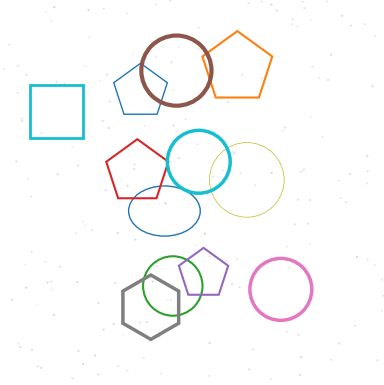[{"shape": "pentagon", "thickness": 1, "radius": 0.37, "center": [0.365, 0.763]}, {"shape": "oval", "thickness": 1, "radius": 0.47, "center": [0.427, 0.452]}, {"shape": "pentagon", "thickness": 1.5, "radius": 0.48, "center": [0.616, 0.824]}, {"shape": "circle", "thickness": 1.5, "radius": 0.39, "center": [0.449, 0.257]}, {"shape": "pentagon", "thickness": 1.5, "radius": 0.42, "center": [0.357, 0.554]}, {"shape": "pentagon", "thickness": 1.5, "radius": 0.34, "center": [0.529, 0.289]}, {"shape": "circle", "thickness": 3, "radius": 0.46, "center": [0.458, 0.817]}, {"shape": "circle", "thickness": 2.5, "radius": 0.4, "center": [0.729, 0.248]}, {"shape": "hexagon", "thickness": 2.5, "radius": 0.42, "center": [0.392, 0.202]}, {"shape": "circle", "thickness": 0.5, "radius": 0.48, "center": [0.641, 0.533]}, {"shape": "square", "thickness": 2, "radius": 0.34, "center": [0.147, 0.712]}, {"shape": "circle", "thickness": 2.5, "radius": 0.41, "center": [0.516, 0.58]}]